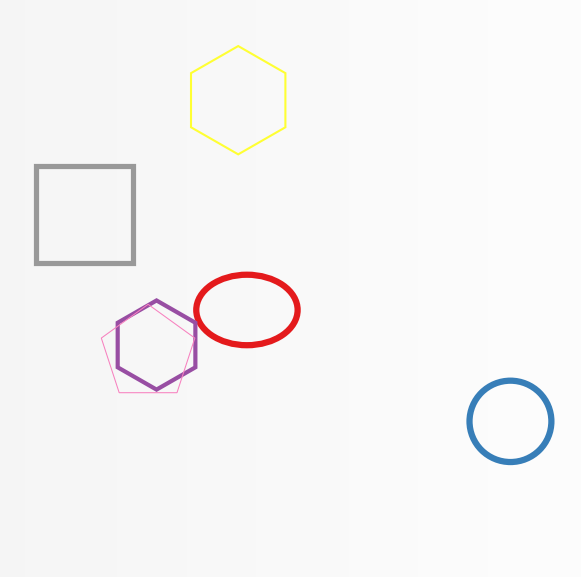[{"shape": "oval", "thickness": 3, "radius": 0.44, "center": [0.425, 0.462]}, {"shape": "circle", "thickness": 3, "radius": 0.35, "center": [0.878, 0.27]}, {"shape": "hexagon", "thickness": 2, "radius": 0.39, "center": [0.269, 0.402]}, {"shape": "hexagon", "thickness": 1, "radius": 0.47, "center": [0.41, 0.826]}, {"shape": "pentagon", "thickness": 0.5, "radius": 0.42, "center": [0.255, 0.388]}, {"shape": "square", "thickness": 2.5, "radius": 0.42, "center": [0.146, 0.627]}]